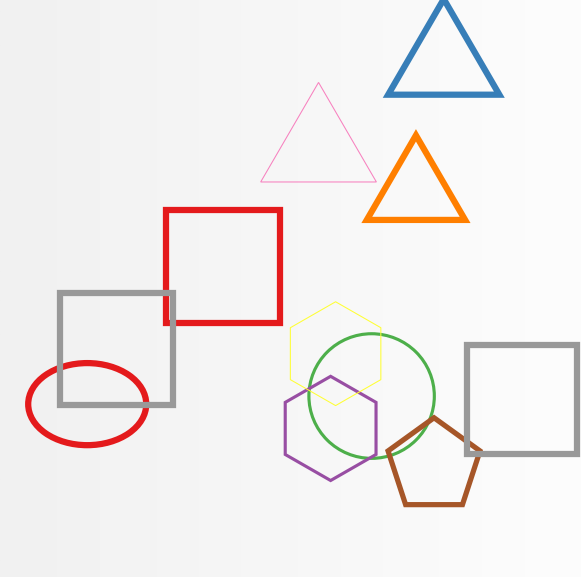[{"shape": "oval", "thickness": 3, "radius": 0.51, "center": [0.15, 0.299]}, {"shape": "square", "thickness": 3, "radius": 0.49, "center": [0.384, 0.538]}, {"shape": "triangle", "thickness": 3, "radius": 0.55, "center": [0.763, 0.89]}, {"shape": "circle", "thickness": 1.5, "radius": 0.54, "center": [0.639, 0.313]}, {"shape": "hexagon", "thickness": 1.5, "radius": 0.45, "center": [0.569, 0.257]}, {"shape": "triangle", "thickness": 3, "radius": 0.49, "center": [0.716, 0.667]}, {"shape": "hexagon", "thickness": 0.5, "radius": 0.45, "center": [0.577, 0.387]}, {"shape": "pentagon", "thickness": 2.5, "radius": 0.42, "center": [0.747, 0.193]}, {"shape": "triangle", "thickness": 0.5, "radius": 0.57, "center": [0.548, 0.741]}, {"shape": "square", "thickness": 3, "radius": 0.49, "center": [0.201, 0.395]}, {"shape": "square", "thickness": 3, "radius": 0.47, "center": [0.898, 0.307]}]